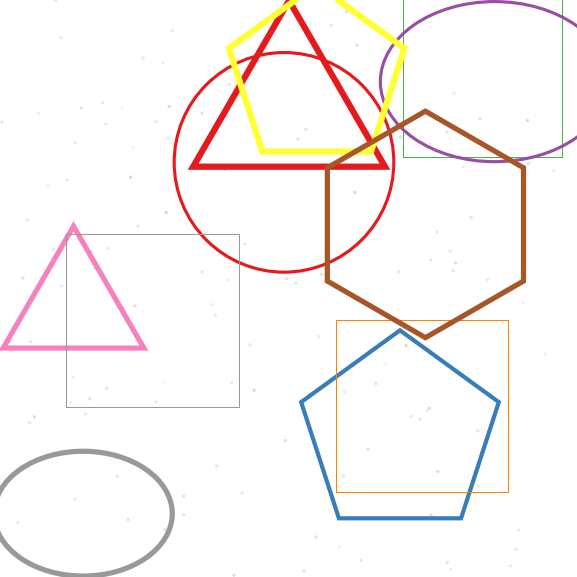[{"shape": "circle", "thickness": 1.5, "radius": 0.95, "center": [0.492, 0.718]}, {"shape": "triangle", "thickness": 3, "radius": 0.96, "center": [0.501, 0.806]}, {"shape": "pentagon", "thickness": 2, "radius": 0.9, "center": [0.693, 0.247]}, {"shape": "square", "thickness": 0.5, "radius": 0.69, "center": [0.836, 0.866]}, {"shape": "oval", "thickness": 1.5, "radius": 0.99, "center": [0.857, 0.858]}, {"shape": "square", "thickness": 0.5, "radius": 0.74, "center": [0.73, 0.296]}, {"shape": "pentagon", "thickness": 3, "radius": 0.8, "center": [0.548, 0.866]}, {"shape": "hexagon", "thickness": 2.5, "radius": 0.98, "center": [0.737, 0.611]}, {"shape": "triangle", "thickness": 2.5, "radius": 0.7, "center": [0.127, 0.467]}, {"shape": "oval", "thickness": 2.5, "radius": 0.77, "center": [0.144, 0.11]}, {"shape": "square", "thickness": 0.5, "radius": 0.75, "center": [0.264, 0.444]}]